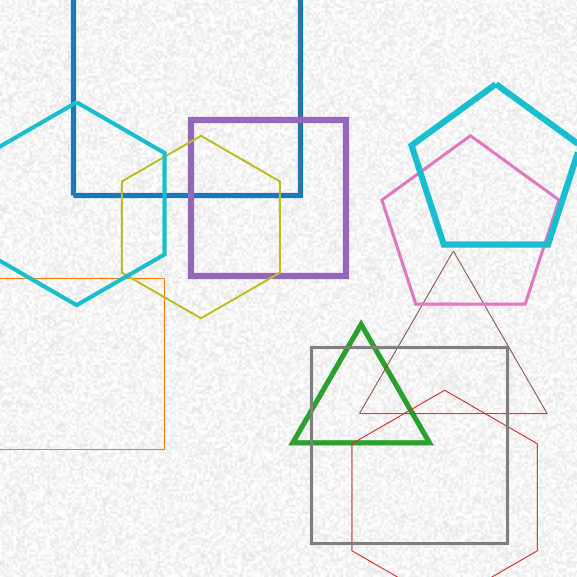[{"shape": "square", "thickness": 2.5, "radius": 0.98, "center": [0.323, 0.857]}, {"shape": "square", "thickness": 0.5, "radius": 0.74, "center": [0.137, 0.37]}, {"shape": "triangle", "thickness": 2.5, "radius": 0.68, "center": [0.625, 0.301]}, {"shape": "hexagon", "thickness": 0.5, "radius": 0.93, "center": [0.77, 0.138]}, {"shape": "square", "thickness": 3, "radius": 0.67, "center": [0.465, 0.656]}, {"shape": "triangle", "thickness": 0.5, "radius": 0.94, "center": [0.785, 0.377]}, {"shape": "pentagon", "thickness": 1.5, "radius": 0.81, "center": [0.815, 0.603]}, {"shape": "square", "thickness": 1.5, "radius": 0.85, "center": [0.709, 0.229]}, {"shape": "hexagon", "thickness": 1, "radius": 0.79, "center": [0.348, 0.606]}, {"shape": "hexagon", "thickness": 2, "radius": 0.88, "center": [0.133, 0.646]}, {"shape": "pentagon", "thickness": 3, "radius": 0.77, "center": [0.859, 0.7]}]